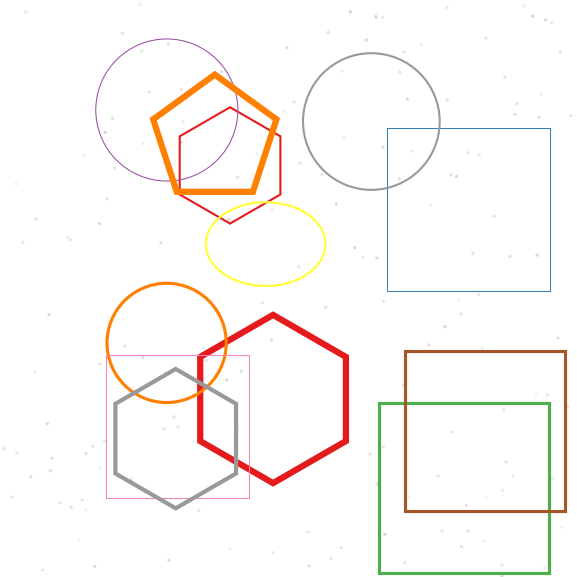[{"shape": "hexagon", "thickness": 1, "radius": 0.5, "center": [0.398, 0.713]}, {"shape": "hexagon", "thickness": 3, "radius": 0.73, "center": [0.473, 0.308]}, {"shape": "square", "thickness": 0.5, "radius": 0.71, "center": [0.812, 0.636]}, {"shape": "square", "thickness": 1.5, "radius": 0.74, "center": [0.804, 0.154]}, {"shape": "circle", "thickness": 0.5, "radius": 0.62, "center": [0.289, 0.809]}, {"shape": "pentagon", "thickness": 3, "radius": 0.56, "center": [0.372, 0.758]}, {"shape": "circle", "thickness": 1.5, "radius": 0.52, "center": [0.289, 0.405]}, {"shape": "oval", "thickness": 1, "radius": 0.52, "center": [0.46, 0.576]}, {"shape": "square", "thickness": 1.5, "radius": 0.69, "center": [0.839, 0.253]}, {"shape": "square", "thickness": 0.5, "radius": 0.62, "center": [0.307, 0.26]}, {"shape": "hexagon", "thickness": 2, "radius": 0.6, "center": [0.304, 0.24]}, {"shape": "circle", "thickness": 1, "radius": 0.59, "center": [0.643, 0.789]}]